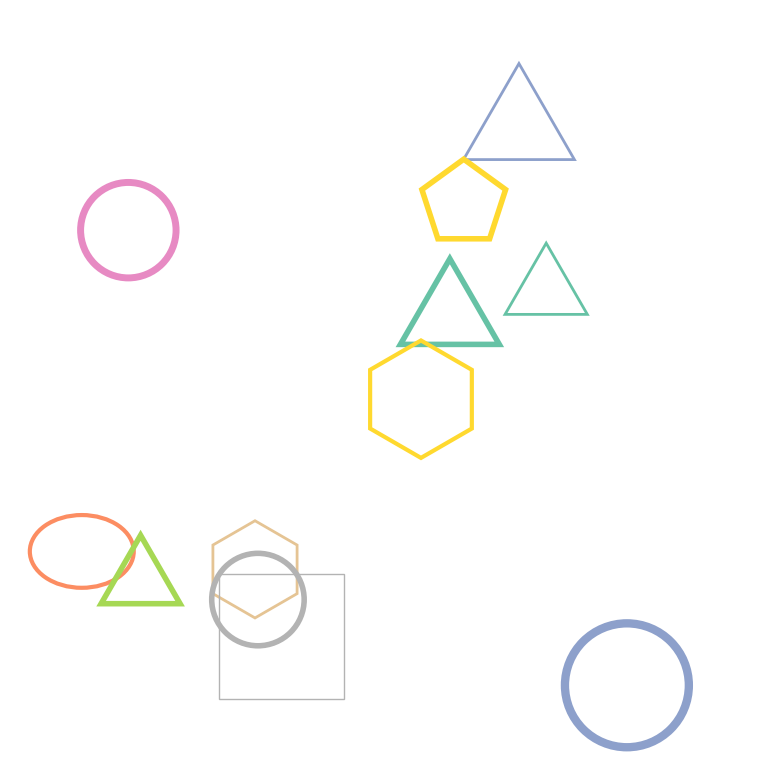[{"shape": "triangle", "thickness": 2, "radius": 0.37, "center": [0.584, 0.59]}, {"shape": "triangle", "thickness": 1, "radius": 0.31, "center": [0.709, 0.623]}, {"shape": "oval", "thickness": 1.5, "radius": 0.34, "center": [0.106, 0.284]}, {"shape": "circle", "thickness": 3, "radius": 0.4, "center": [0.814, 0.11]}, {"shape": "triangle", "thickness": 1, "radius": 0.42, "center": [0.674, 0.834]}, {"shape": "circle", "thickness": 2.5, "radius": 0.31, "center": [0.167, 0.701]}, {"shape": "triangle", "thickness": 2, "radius": 0.3, "center": [0.183, 0.246]}, {"shape": "pentagon", "thickness": 2, "radius": 0.29, "center": [0.602, 0.736]}, {"shape": "hexagon", "thickness": 1.5, "radius": 0.38, "center": [0.547, 0.482]}, {"shape": "hexagon", "thickness": 1, "radius": 0.32, "center": [0.331, 0.261]}, {"shape": "square", "thickness": 0.5, "radius": 0.41, "center": [0.366, 0.173]}, {"shape": "circle", "thickness": 2, "radius": 0.3, "center": [0.335, 0.221]}]